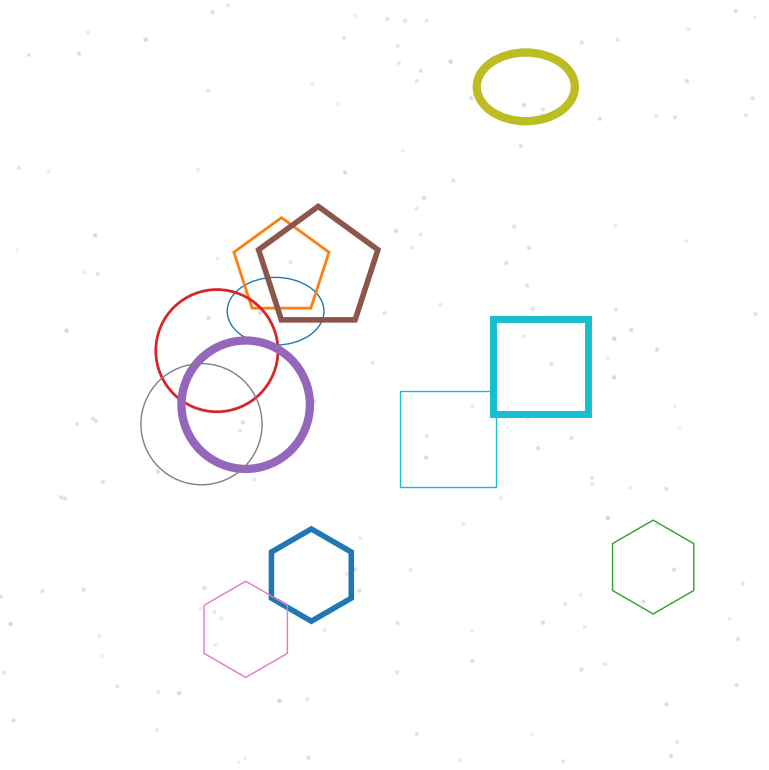[{"shape": "hexagon", "thickness": 2, "radius": 0.3, "center": [0.404, 0.253]}, {"shape": "oval", "thickness": 0.5, "radius": 0.31, "center": [0.358, 0.596]}, {"shape": "pentagon", "thickness": 1, "radius": 0.32, "center": [0.366, 0.652]}, {"shape": "hexagon", "thickness": 0.5, "radius": 0.3, "center": [0.848, 0.264]}, {"shape": "circle", "thickness": 1, "radius": 0.4, "center": [0.282, 0.545]}, {"shape": "circle", "thickness": 3, "radius": 0.42, "center": [0.319, 0.474]}, {"shape": "pentagon", "thickness": 2, "radius": 0.41, "center": [0.413, 0.65]}, {"shape": "hexagon", "thickness": 0.5, "radius": 0.31, "center": [0.319, 0.183]}, {"shape": "circle", "thickness": 0.5, "radius": 0.39, "center": [0.262, 0.449]}, {"shape": "oval", "thickness": 3, "radius": 0.32, "center": [0.683, 0.887]}, {"shape": "square", "thickness": 2.5, "radius": 0.31, "center": [0.702, 0.524]}, {"shape": "square", "thickness": 0.5, "radius": 0.31, "center": [0.582, 0.43]}]